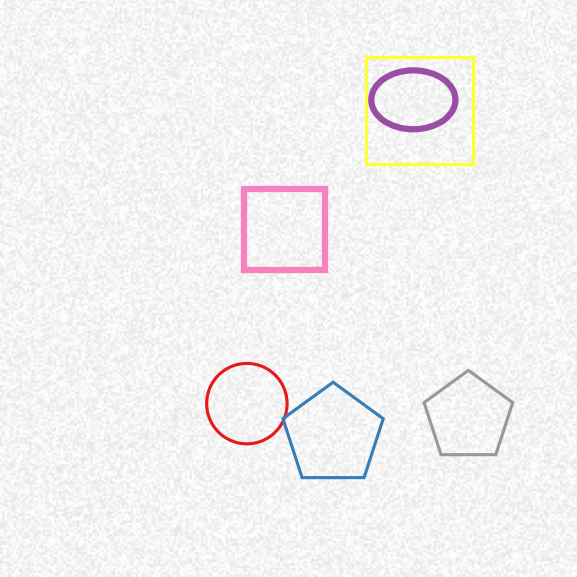[{"shape": "circle", "thickness": 1.5, "radius": 0.35, "center": [0.427, 0.3]}, {"shape": "pentagon", "thickness": 1.5, "radius": 0.46, "center": [0.577, 0.246]}, {"shape": "oval", "thickness": 3, "radius": 0.36, "center": [0.716, 0.826]}, {"shape": "square", "thickness": 1.5, "radius": 0.46, "center": [0.726, 0.807]}, {"shape": "square", "thickness": 3, "radius": 0.35, "center": [0.493, 0.602]}, {"shape": "pentagon", "thickness": 1.5, "radius": 0.4, "center": [0.811, 0.277]}]